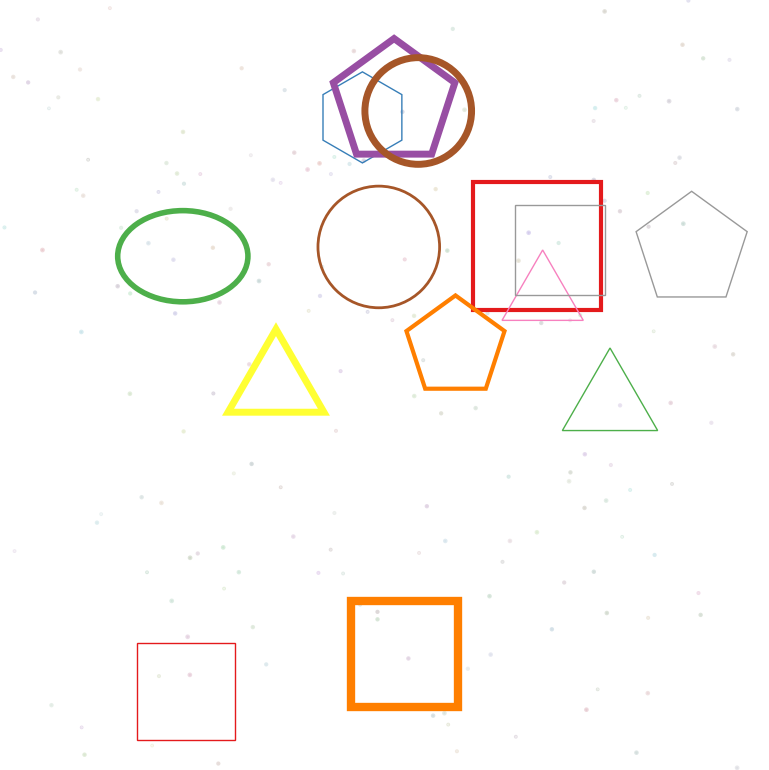[{"shape": "square", "thickness": 0.5, "radius": 0.32, "center": [0.241, 0.102]}, {"shape": "square", "thickness": 1.5, "radius": 0.42, "center": [0.698, 0.681]}, {"shape": "hexagon", "thickness": 0.5, "radius": 0.3, "center": [0.471, 0.848]}, {"shape": "oval", "thickness": 2, "radius": 0.42, "center": [0.237, 0.667]}, {"shape": "triangle", "thickness": 0.5, "radius": 0.36, "center": [0.792, 0.477]}, {"shape": "pentagon", "thickness": 2.5, "radius": 0.41, "center": [0.512, 0.867]}, {"shape": "pentagon", "thickness": 1.5, "radius": 0.33, "center": [0.592, 0.549]}, {"shape": "square", "thickness": 3, "radius": 0.35, "center": [0.525, 0.15]}, {"shape": "triangle", "thickness": 2.5, "radius": 0.36, "center": [0.358, 0.501]}, {"shape": "circle", "thickness": 1, "radius": 0.39, "center": [0.492, 0.679]}, {"shape": "circle", "thickness": 2.5, "radius": 0.35, "center": [0.543, 0.856]}, {"shape": "triangle", "thickness": 0.5, "radius": 0.3, "center": [0.705, 0.614]}, {"shape": "square", "thickness": 0.5, "radius": 0.29, "center": [0.727, 0.675]}, {"shape": "pentagon", "thickness": 0.5, "radius": 0.38, "center": [0.898, 0.676]}]